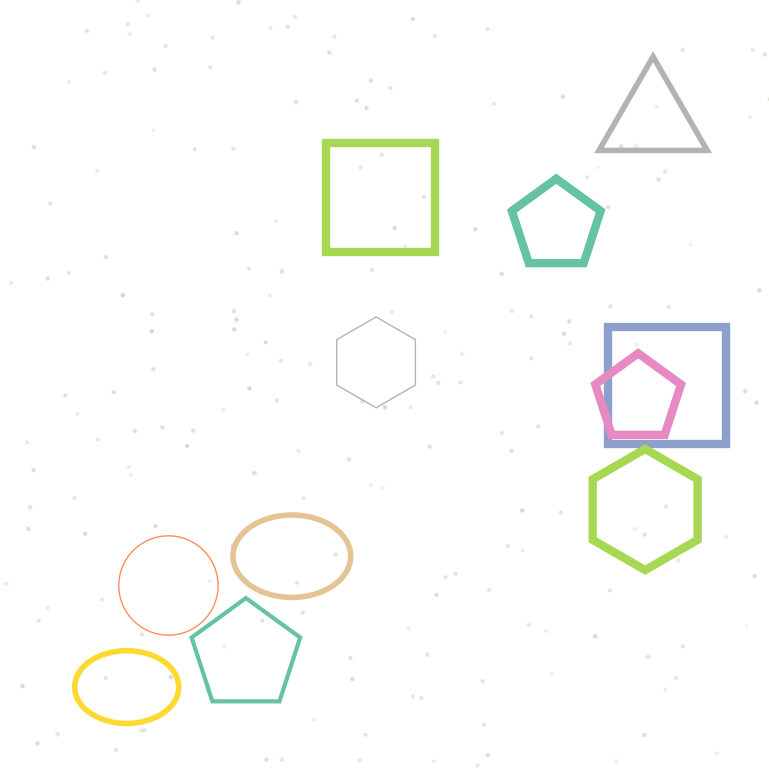[{"shape": "pentagon", "thickness": 1.5, "radius": 0.37, "center": [0.319, 0.149]}, {"shape": "pentagon", "thickness": 3, "radius": 0.3, "center": [0.722, 0.707]}, {"shape": "circle", "thickness": 0.5, "radius": 0.32, "center": [0.219, 0.24]}, {"shape": "square", "thickness": 3, "radius": 0.38, "center": [0.866, 0.499]}, {"shape": "pentagon", "thickness": 3, "radius": 0.29, "center": [0.829, 0.483]}, {"shape": "hexagon", "thickness": 3, "radius": 0.39, "center": [0.838, 0.338]}, {"shape": "square", "thickness": 3, "radius": 0.35, "center": [0.495, 0.743]}, {"shape": "oval", "thickness": 2, "radius": 0.34, "center": [0.165, 0.108]}, {"shape": "oval", "thickness": 2, "radius": 0.38, "center": [0.379, 0.278]}, {"shape": "triangle", "thickness": 2, "radius": 0.41, "center": [0.848, 0.845]}, {"shape": "hexagon", "thickness": 0.5, "radius": 0.29, "center": [0.488, 0.529]}]